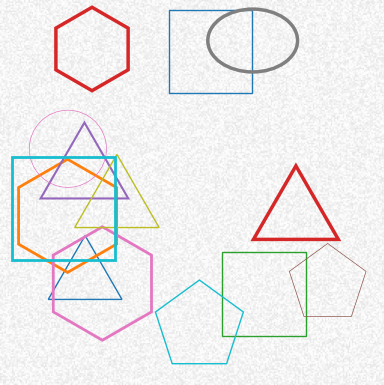[{"shape": "square", "thickness": 1, "radius": 0.54, "center": [0.547, 0.867]}, {"shape": "triangle", "thickness": 1, "radius": 0.55, "center": [0.221, 0.278]}, {"shape": "hexagon", "thickness": 2, "radius": 0.73, "center": [0.176, 0.439]}, {"shape": "square", "thickness": 1, "radius": 0.54, "center": [0.686, 0.237]}, {"shape": "triangle", "thickness": 2.5, "radius": 0.64, "center": [0.769, 0.442]}, {"shape": "hexagon", "thickness": 2.5, "radius": 0.54, "center": [0.239, 0.873]}, {"shape": "triangle", "thickness": 1.5, "radius": 0.66, "center": [0.219, 0.55]}, {"shape": "pentagon", "thickness": 0.5, "radius": 0.52, "center": [0.851, 0.263]}, {"shape": "circle", "thickness": 0.5, "radius": 0.5, "center": [0.176, 0.613]}, {"shape": "hexagon", "thickness": 2, "radius": 0.74, "center": [0.266, 0.264]}, {"shape": "oval", "thickness": 2.5, "radius": 0.58, "center": [0.656, 0.895]}, {"shape": "triangle", "thickness": 1, "radius": 0.63, "center": [0.304, 0.472]}, {"shape": "pentagon", "thickness": 1, "radius": 0.6, "center": [0.518, 0.153]}, {"shape": "square", "thickness": 2, "radius": 0.67, "center": [0.165, 0.458]}]